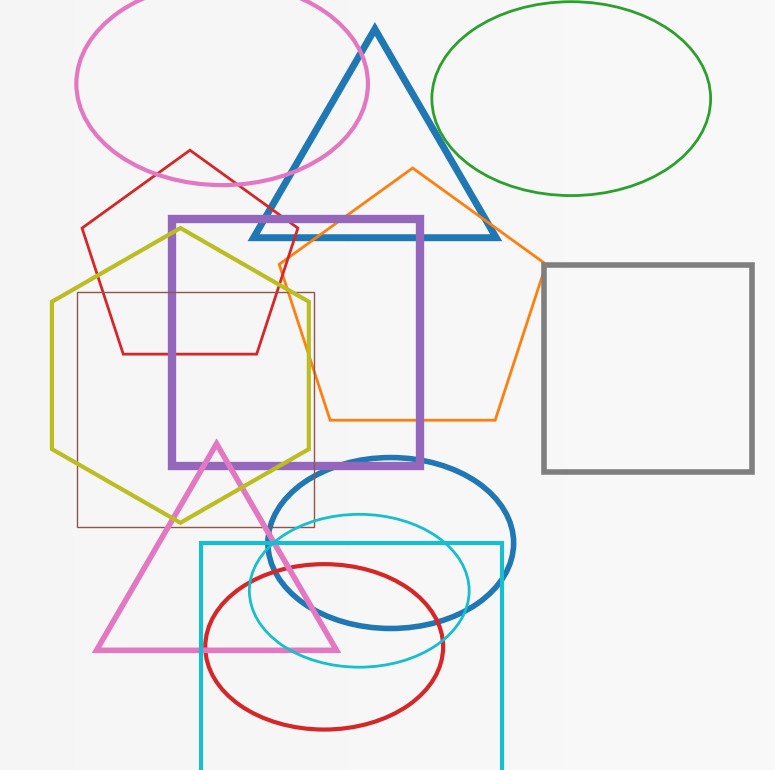[{"shape": "triangle", "thickness": 2.5, "radius": 0.9, "center": [0.484, 0.782]}, {"shape": "oval", "thickness": 2, "radius": 0.79, "center": [0.504, 0.295]}, {"shape": "pentagon", "thickness": 1, "radius": 0.91, "center": [0.532, 0.601]}, {"shape": "oval", "thickness": 1, "radius": 0.9, "center": [0.737, 0.872]}, {"shape": "pentagon", "thickness": 1, "radius": 0.73, "center": [0.245, 0.659]}, {"shape": "oval", "thickness": 1.5, "radius": 0.77, "center": [0.418, 0.16]}, {"shape": "square", "thickness": 3, "radius": 0.8, "center": [0.382, 0.555]}, {"shape": "square", "thickness": 0.5, "radius": 0.76, "center": [0.253, 0.468]}, {"shape": "oval", "thickness": 1.5, "radius": 0.94, "center": [0.287, 0.891]}, {"shape": "triangle", "thickness": 2, "radius": 0.89, "center": [0.279, 0.245]}, {"shape": "square", "thickness": 2, "radius": 0.67, "center": [0.836, 0.521]}, {"shape": "hexagon", "thickness": 1.5, "radius": 0.96, "center": [0.233, 0.512]}, {"shape": "oval", "thickness": 1, "radius": 0.71, "center": [0.464, 0.233]}, {"shape": "square", "thickness": 1.5, "radius": 0.97, "center": [0.453, 0.101]}]